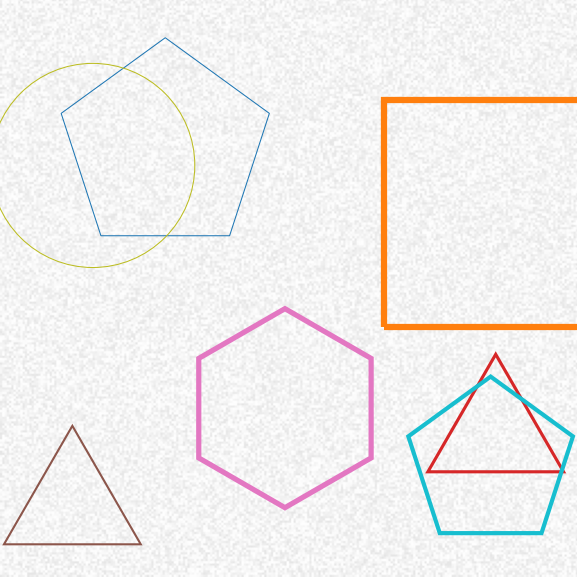[{"shape": "pentagon", "thickness": 0.5, "radius": 0.95, "center": [0.286, 0.744]}, {"shape": "square", "thickness": 3, "radius": 0.98, "center": [0.861, 0.63]}, {"shape": "triangle", "thickness": 1.5, "radius": 0.68, "center": [0.858, 0.25]}, {"shape": "triangle", "thickness": 1, "radius": 0.68, "center": [0.125, 0.125]}, {"shape": "hexagon", "thickness": 2.5, "radius": 0.86, "center": [0.493, 0.292]}, {"shape": "circle", "thickness": 0.5, "radius": 0.88, "center": [0.161, 0.713]}, {"shape": "pentagon", "thickness": 2, "radius": 0.75, "center": [0.85, 0.197]}]